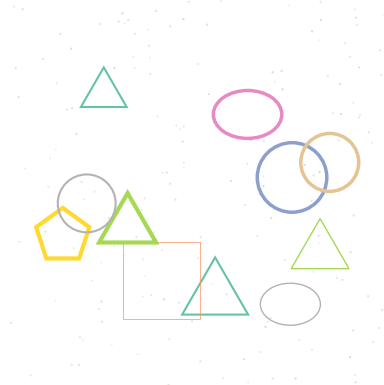[{"shape": "triangle", "thickness": 1.5, "radius": 0.34, "center": [0.27, 0.756]}, {"shape": "triangle", "thickness": 1.5, "radius": 0.49, "center": [0.559, 0.232]}, {"shape": "square", "thickness": 0.5, "radius": 0.5, "center": [0.42, 0.271]}, {"shape": "circle", "thickness": 2.5, "radius": 0.45, "center": [0.759, 0.539]}, {"shape": "oval", "thickness": 2.5, "radius": 0.44, "center": [0.643, 0.703]}, {"shape": "triangle", "thickness": 3, "radius": 0.43, "center": [0.331, 0.413]}, {"shape": "triangle", "thickness": 1, "radius": 0.43, "center": [0.831, 0.345]}, {"shape": "pentagon", "thickness": 3, "radius": 0.36, "center": [0.163, 0.387]}, {"shape": "circle", "thickness": 2.5, "radius": 0.38, "center": [0.857, 0.578]}, {"shape": "oval", "thickness": 1, "radius": 0.39, "center": [0.754, 0.21]}, {"shape": "circle", "thickness": 1.5, "radius": 0.38, "center": [0.225, 0.472]}]